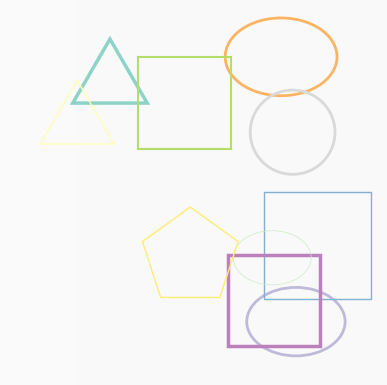[{"shape": "triangle", "thickness": 2.5, "radius": 0.55, "center": [0.284, 0.788]}, {"shape": "triangle", "thickness": 1, "radius": 0.55, "center": [0.199, 0.681]}, {"shape": "oval", "thickness": 2, "radius": 0.63, "center": [0.764, 0.165]}, {"shape": "square", "thickness": 1, "radius": 0.69, "center": [0.818, 0.362]}, {"shape": "oval", "thickness": 2, "radius": 0.72, "center": [0.725, 0.852]}, {"shape": "square", "thickness": 1.5, "radius": 0.6, "center": [0.476, 0.733]}, {"shape": "circle", "thickness": 2, "radius": 0.55, "center": [0.755, 0.657]}, {"shape": "square", "thickness": 2.5, "radius": 0.59, "center": [0.707, 0.22]}, {"shape": "oval", "thickness": 0.5, "radius": 0.5, "center": [0.703, 0.33]}, {"shape": "pentagon", "thickness": 1, "radius": 0.65, "center": [0.491, 0.332]}]